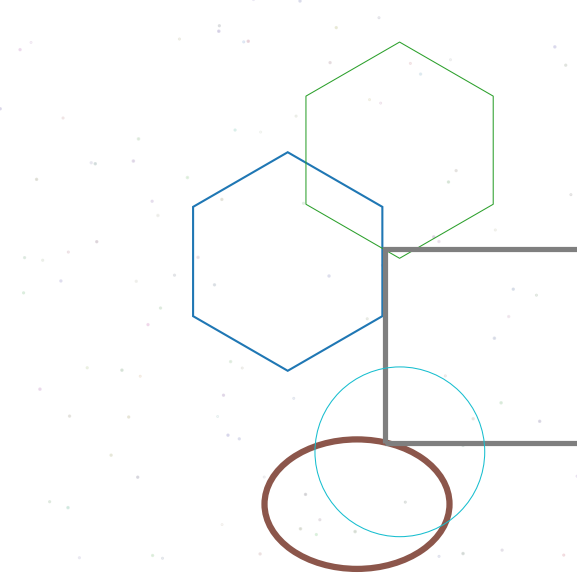[{"shape": "hexagon", "thickness": 1, "radius": 0.95, "center": [0.498, 0.546]}, {"shape": "hexagon", "thickness": 0.5, "radius": 0.94, "center": [0.692, 0.739]}, {"shape": "oval", "thickness": 3, "radius": 0.8, "center": [0.618, 0.126]}, {"shape": "square", "thickness": 2.5, "radius": 0.84, "center": [0.834, 0.399]}, {"shape": "circle", "thickness": 0.5, "radius": 0.73, "center": [0.692, 0.217]}]